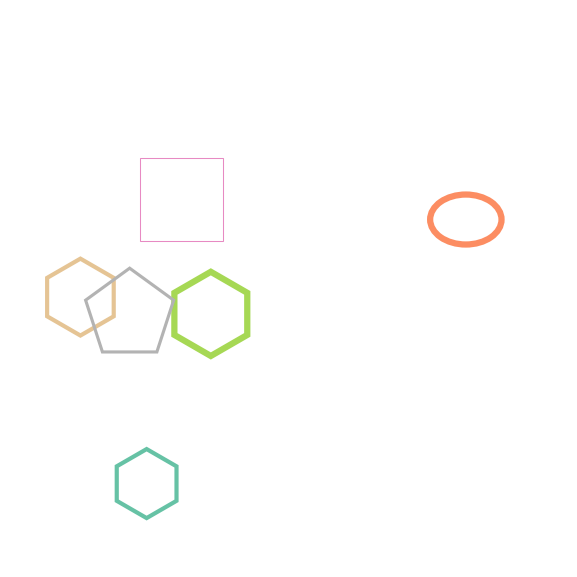[{"shape": "hexagon", "thickness": 2, "radius": 0.3, "center": [0.254, 0.162]}, {"shape": "oval", "thickness": 3, "radius": 0.31, "center": [0.807, 0.619]}, {"shape": "square", "thickness": 0.5, "radius": 0.36, "center": [0.314, 0.654]}, {"shape": "hexagon", "thickness": 3, "radius": 0.36, "center": [0.365, 0.456]}, {"shape": "hexagon", "thickness": 2, "radius": 0.33, "center": [0.139, 0.485]}, {"shape": "pentagon", "thickness": 1.5, "radius": 0.4, "center": [0.225, 0.455]}]